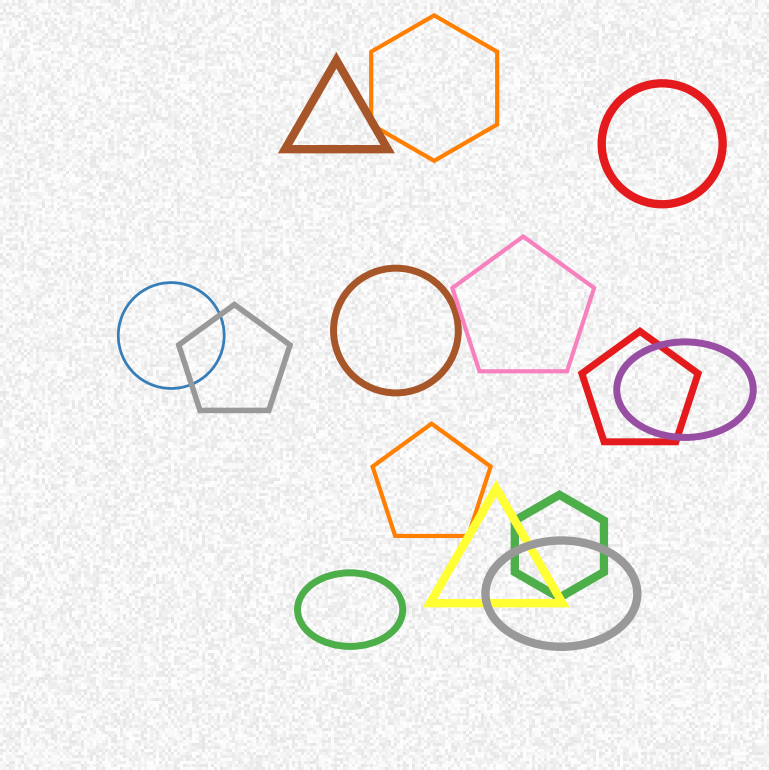[{"shape": "pentagon", "thickness": 2.5, "radius": 0.4, "center": [0.831, 0.49]}, {"shape": "circle", "thickness": 3, "radius": 0.39, "center": [0.86, 0.813]}, {"shape": "circle", "thickness": 1, "radius": 0.34, "center": [0.222, 0.564]}, {"shape": "hexagon", "thickness": 3, "radius": 0.33, "center": [0.726, 0.291]}, {"shape": "oval", "thickness": 2.5, "radius": 0.34, "center": [0.455, 0.208]}, {"shape": "oval", "thickness": 2.5, "radius": 0.44, "center": [0.89, 0.494]}, {"shape": "pentagon", "thickness": 1.5, "radius": 0.4, "center": [0.561, 0.369]}, {"shape": "hexagon", "thickness": 1.5, "radius": 0.47, "center": [0.564, 0.886]}, {"shape": "triangle", "thickness": 3, "radius": 0.5, "center": [0.644, 0.266]}, {"shape": "triangle", "thickness": 3, "radius": 0.38, "center": [0.437, 0.845]}, {"shape": "circle", "thickness": 2.5, "radius": 0.4, "center": [0.514, 0.571]}, {"shape": "pentagon", "thickness": 1.5, "radius": 0.48, "center": [0.68, 0.596]}, {"shape": "oval", "thickness": 3, "radius": 0.49, "center": [0.729, 0.229]}, {"shape": "pentagon", "thickness": 2, "radius": 0.38, "center": [0.304, 0.528]}]